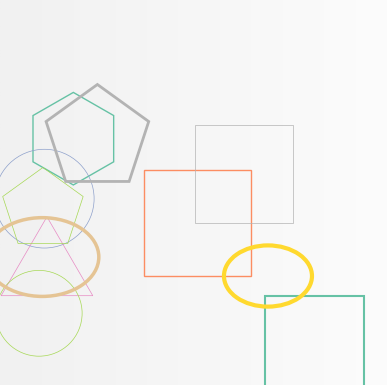[{"shape": "square", "thickness": 1.5, "radius": 0.64, "center": [0.812, 0.103]}, {"shape": "hexagon", "thickness": 1, "radius": 0.6, "center": [0.189, 0.64]}, {"shape": "square", "thickness": 1, "radius": 0.69, "center": [0.509, 0.42]}, {"shape": "circle", "thickness": 0.5, "radius": 0.64, "center": [0.115, 0.484]}, {"shape": "triangle", "thickness": 0.5, "radius": 0.68, "center": [0.121, 0.3]}, {"shape": "pentagon", "thickness": 0.5, "radius": 0.55, "center": [0.111, 0.456]}, {"shape": "circle", "thickness": 0.5, "radius": 0.56, "center": [0.101, 0.186]}, {"shape": "oval", "thickness": 3, "radius": 0.57, "center": [0.692, 0.283]}, {"shape": "oval", "thickness": 2.5, "radius": 0.73, "center": [0.109, 0.332]}, {"shape": "square", "thickness": 0.5, "radius": 0.64, "center": [0.63, 0.549]}, {"shape": "pentagon", "thickness": 2, "radius": 0.7, "center": [0.251, 0.641]}]